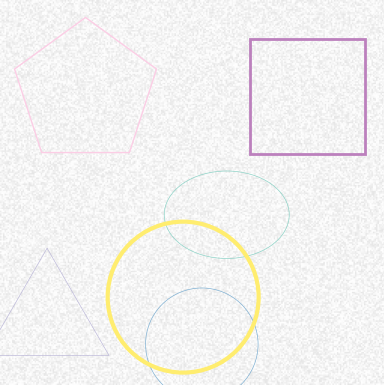[{"shape": "oval", "thickness": 0.5, "radius": 0.81, "center": [0.589, 0.442]}, {"shape": "triangle", "thickness": 0.5, "radius": 0.93, "center": [0.122, 0.17]}, {"shape": "circle", "thickness": 0.5, "radius": 0.73, "center": [0.524, 0.106]}, {"shape": "pentagon", "thickness": 1, "radius": 0.97, "center": [0.222, 0.761]}, {"shape": "square", "thickness": 2, "radius": 0.75, "center": [0.799, 0.75]}, {"shape": "circle", "thickness": 3, "radius": 0.98, "center": [0.476, 0.228]}]